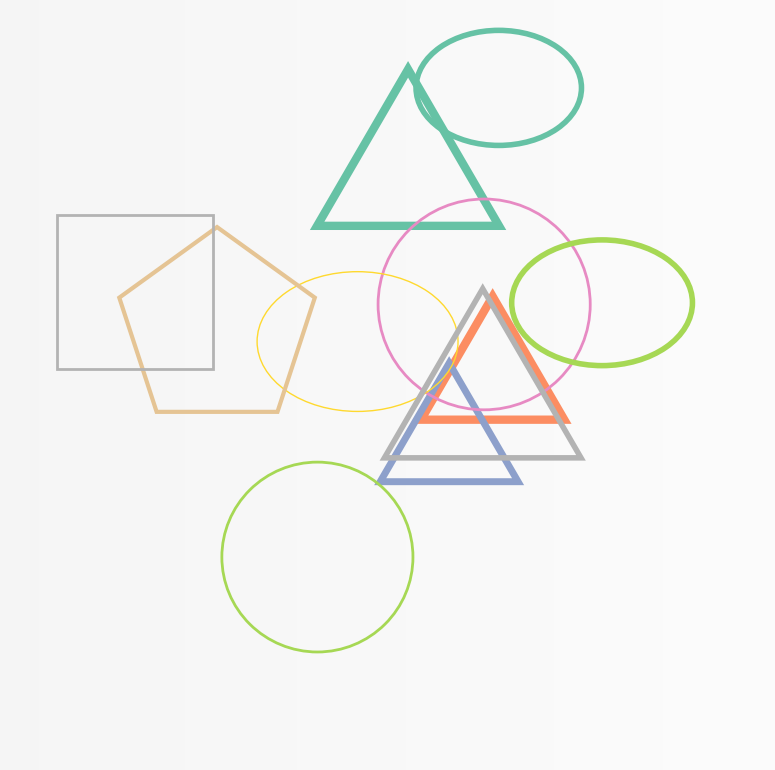[{"shape": "triangle", "thickness": 3, "radius": 0.68, "center": [0.527, 0.774]}, {"shape": "oval", "thickness": 2, "radius": 0.53, "center": [0.644, 0.886]}, {"shape": "triangle", "thickness": 3, "radius": 0.53, "center": [0.636, 0.508]}, {"shape": "triangle", "thickness": 2.5, "radius": 0.51, "center": [0.58, 0.426]}, {"shape": "circle", "thickness": 1, "radius": 0.68, "center": [0.625, 0.605]}, {"shape": "circle", "thickness": 1, "radius": 0.62, "center": [0.41, 0.277]}, {"shape": "oval", "thickness": 2, "radius": 0.58, "center": [0.777, 0.607]}, {"shape": "oval", "thickness": 0.5, "radius": 0.65, "center": [0.461, 0.556]}, {"shape": "pentagon", "thickness": 1.5, "radius": 0.66, "center": [0.28, 0.572]}, {"shape": "triangle", "thickness": 2, "radius": 0.73, "center": [0.623, 0.479]}, {"shape": "square", "thickness": 1, "radius": 0.5, "center": [0.174, 0.621]}]